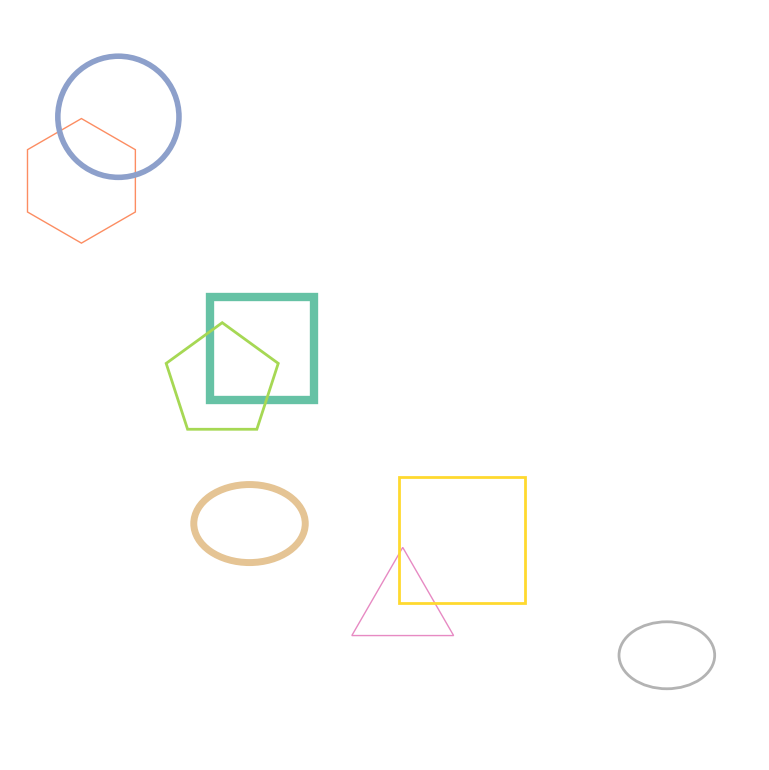[{"shape": "square", "thickness": 3, "radius": 0.34, "center": [0.34, 0.547]}, {"shape": "hexagon", "thickness": 0.5, "radius": 0.4, "center": [0.106, 0.765]}, {"shape": "circle", "thickness": 2, "radius": 0.39, "center": [0.154, 0.848]}, {"shape": "triangle", "thickness": 0.5, "radius": 0.38, "center": [0.523, 0.213]}, {"shape": "pentagon", "thickness": 1, "radius": 0.38, "center": [0.289, 0.504]}, {"shape": "square", "thickness": 1, "radius": 0.41, "center": [0.601, 0.298]}, {"shape": "oval", "thickness": 2.5, "radius": 0.36, "center": [0.324, 0.32]}, {"shape": "oval", "thickness": 1, "radius": 0.31, "center": [0.866, 0.149]}]